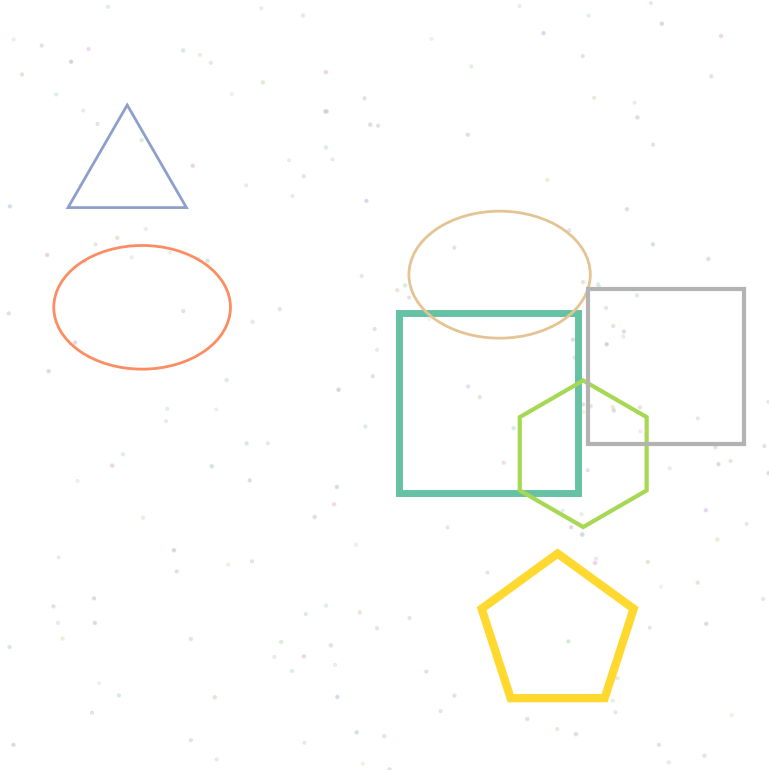[{"shape": "square", "thickness": 2.5, "radius": 0.58, "center": [0.635, 0.477]}, {"shape": "oval", "thickness": 1, "radius": 0.57, "center": [0.185, 0.601]}, {"shape": "triangle", "thickness": 1, "radius": 0.44, "center": [0.165, 0.775]}, {"shape": "hexagon", "thickness": 1.5, "radius": 0.48, "center": [0.757, 0.411]}, {"shape": "pentagon", "thickness": 3, "radius": 0.52, "center": [0.724, 0.177]}, {"shape": "oval", "thickness": 1, "radius": 0.59, "center": [0.649, 0.643]}, {"shape": "square", "thickness": 1.5, "radius": 0.5, "center": [0.865, 0.524]}]